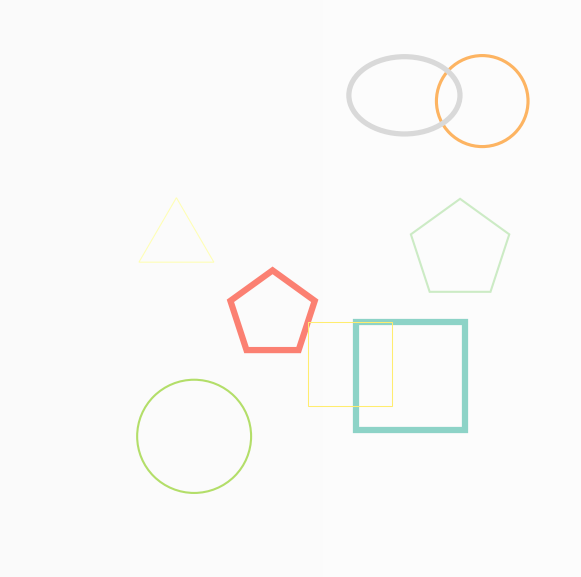[{"shape": "square", "thickness": 3, "radius": 0.47, "center": [0.706, 0.349]}, {"shape": "triangle", "thickness": 0.5, "radius": 0.37, "center": [0.303, 0.582]}, {"shape": "pentagon", "thickness": 3, "radius": 0.38, "center": [0.469, 0.455]}, {"shape": "circle", "thickness": 1.5, "radius": 0.39, "center": [0.83, 0.824]}, {"shape": "circle", "thickness": 1, "radius": 0.49, "center": [0.334, 0.244]}, {"shape": "oval", "thickness": 2.5, "radius": 0.48, "center": [0.696, 0.834]}, {"shape": "pentagon", "thickness": 1, "radius": 0.45, "center": [0.792, 0.566]}, {"shape": "square", "thickness": 0.5, "radius": 0.36, "center": [0.602, 0.368]}]